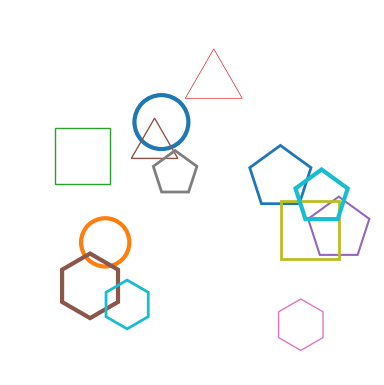[{"shape": "circle", "thickness": 3, "radius": 0.35, "center": [0.419, 0.683]}, {"shape": "pentagon", "thickness": 2, "radius": 0.42, "center": [0.728, 0.539]}, {"shape": "circle", "thickness": 3, "radius": 0.31, "center": [0.273, 0.37]}, {"shape": "square", "thickness": 1, "radius": 0.36, "center": [0.214, 0.595]}, {"shape": "triangle", "thickness": 0.5, "radius": 0.43, "center": [0.555, 0.787]}, {"shape": "pentagon", "thickness": 1.5, "radius": 0.42, "center": [0.88, 0.406]}, {"shape": "triangle", "thickness": 1, "radius": 0.35, "center": [0.402, 0.623]}, {"shape": "hexagon", "thickness": 3, "radius": 0.42, "center": [0.234, 0.258]}, {"shape": "hexagon", "thickness": 1, "radius": 0.33, "center": [0.781, 0.157]}, {"shape": "pentagon", "thickness": 2, "radius": 0.3, "center": [0.455, 0.549]}, {"shape": "square", "thickness": 2, "radius": 0.38, "center": [0.805, 0.402]}, {"shape": "pentagon", "thickness": 3, "radius": 0.36, "center": [0.835, 0.488]}, {"shape": "hexagon", "thickness": 2, "radius": 0.32, "center": [0.33, 0.209]}]